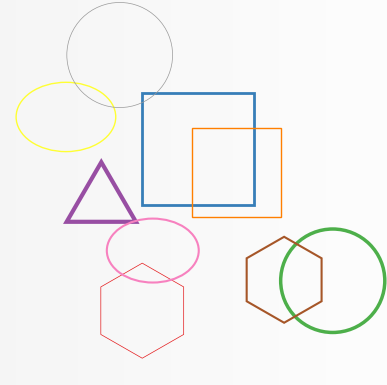[{"shape": "hexagon", "thickness": 0.5, "radius": 0.62, "center": [0.367, 0.193]}, {"shape": "square", "thickness": 2, "radius": 0.72, "center": [0.512, 0.613]}, {"shape": "circle", "thickness": 2.5, "radius": 0.67, "center": [0.859, 0.271]}, {"shape": "triangle", "thickness": 3, "radius": 0.52, "center": [0.261, 0.476]}, {"shape": "square", "thickness": 1, "radius": 0.58, "center": [0.61, 0.552]}, {"shape": "oval", "thickness": 1, "radius": 0.64, "center": [0.17, 0.696]}, {"shape": "hexagon", "thickness": 1.5, "radius": 0.56, "center": [0.733, 0.273]}, {"shape": "oval", "thickness": 1.5, "radius": 0.59, "center": [0.394, 0.349]}, {"shape": "circle", "thickness": 0.5, "radius": 0.68, "center": [0.309, 0.857]}]